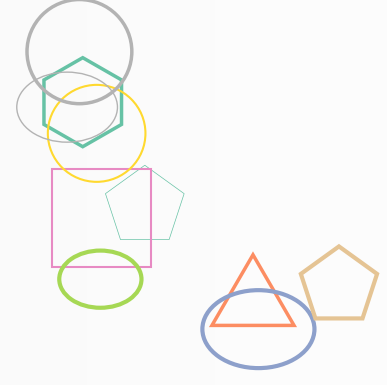[{"shape": "hexagon", "thickness": 2.5, "radius": 0.58, "center": [0.214, 0.735]}, {"shape": "pentagon", "thickness": 0.5, "radius": 0.53, "center": [0.374, 0.464]}, {"shape": "triangle", "thickness": 2.5, "radius": 0.61, "center": [0.653, 0.216]}, {"shape": "oval", "thickness": 3, "radius": 0.72, "center": [0.667, 0.145]}, {"shape": "square", "thickness": 1.5, "radius": 0.63, "center": [0.261, 0.433]}, {"shape": "oval", "thickness": 3, "radius": 0.53, "center": [0.259, 0.275]}, {"shape": "circle", "thickness": 1.5, "radius": 0.63, "center": [0.249, 0.654]}, {"shape": "pentagon", "thickness": 3, "radius": 0.52, "center": [0.875, 0.257]}, {"shape": "circle", "thickness": 2.5, "radius": 0.68, "center": [0.205, 0.866]}, {"shape": "oval", "thickness": 1, "radius": 0.65, "center": [0.173, 0.722]}]